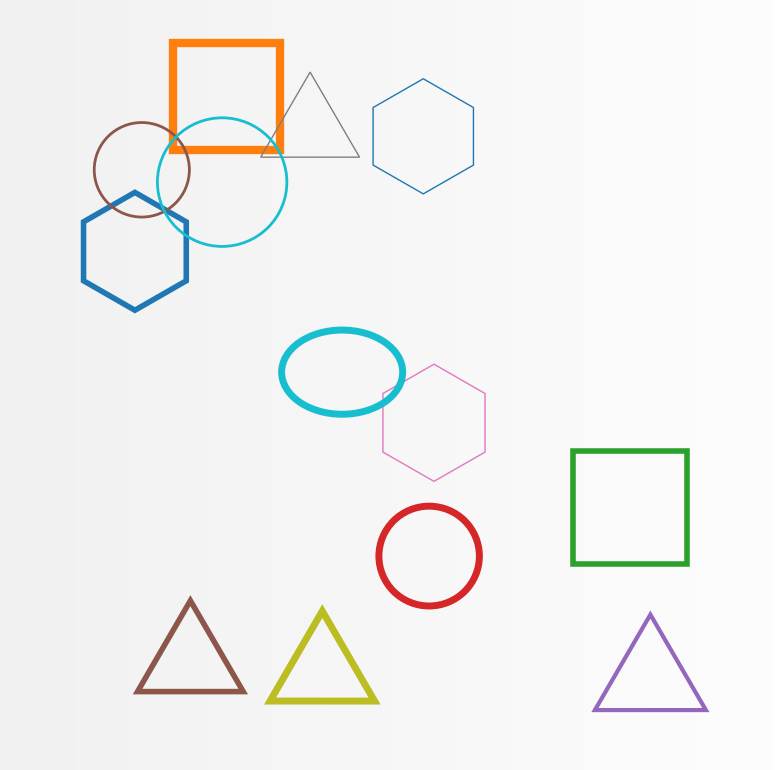[{"shape": "hexagon", "thickness": 0.5, "radius": 0.37, "center": [0.546, 0.823]}, {"shape": "hexagon", "thickness": 2, "radius": 0.38, "center": [0.174, 0.674]}, {"shape": "square", "thickness": 3, "radius": 0.35, "center": [0.293, 0.875]}, {"shape": "square", "thickness": 2, "radius": 0.37, "center": [0.813, 0.341]}, {"shape": "circle", "thickness": 2.5, "radius": 0.32, "center": [0.554, 0.278]}, {"shape": "triangle", "thickness": 1.5, "radius": 0.41, "center": [0.839, 0.119]}, {"shape": "triangle", "thickness": 2, "radius": 0.39, "center": [0.246, 0.141]}, {"shape": "circle", "thickness": 1, "radius": 0.31, "center": [0.183, 0.779]}, {"shape": "hexagon", "thickness": 0.5, "radius": 0.38, "center": [0.56, 0.451]}, {"shape": "triangle", "thickness": 0.5, "radius": 0.37, "center": [0.4, 0.833]}, {"shape": "triangle", "thickness": 2.5, "radius": 0.39, "center": [0.416, 0.128]}, {"shape": "circle", "thickness": 1, "radius": 0.42, "center": [0.287, 0.763]}, {"shape": "oval", "thickness": 2.5, "radius": 0.39, "center": [0.441, 0.517]}]